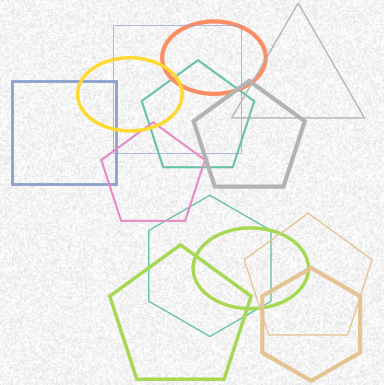[{"shape": "hexagon", "thickness": 1, "radius": 0.92, "center": [0.545, 0.309]}, {"shape": "pentagon", "thickness": 1.5, "radius": 0.77, "center": [0.514, 0.69]}, {"shape": "oval", "thickness": 3, "radius": 0.67, "center": [0.556, 0.85]}, {"shape": "square", "thickness": 2, "radius": 0.67, "center": [0.167, 0.656]}, {"shape": "square", "thickness": 0.5, "radius": 0.83, "center": [0.461, 0.77]}, {"shape": "pentagon", "thickness": 1.5, "radius": 0.71, "center": [0.398, 0.541]}, {"shape": "pentagon", "thickness": 2.5, "radius": 0.96, "center": [0.469, 0.171]}, {"shape": "oval", "thickness": 2.5, "radius": 0.75, "center": [0.651, 0.303]}, {"shape": "oval", "thickness": 2.5, "radius": 0.68, "center": [0.337, 0.755]}, {"shape": "pentagon", "thickness": 1, "radius": 0.87, "center": [0.801, 0.271]}, {"shape": "hexagon", "thickness": 3, "radius": 0.73, "center": [0.808, 0.157]}, {"shape": "triangle", "thickness": 1, "radius": 1.0, "center": [0.774, 0.793]}, {"shape": "pentagon", "thickness": 3, "radius": 0.76, "center": [0.647, 0.638]}]